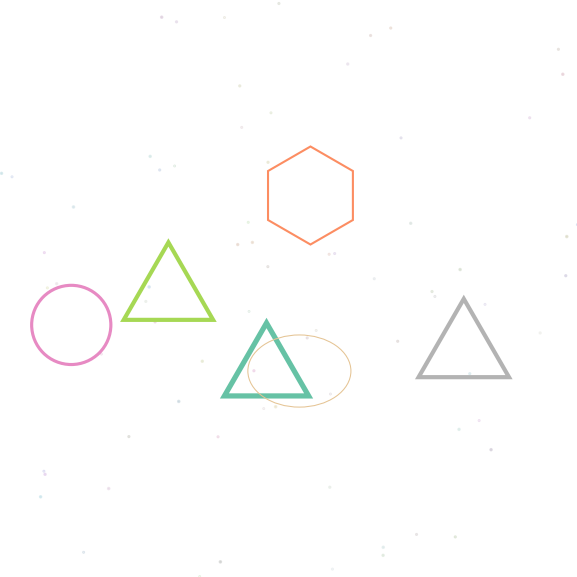[{"shape": "triangle", "thickness": 2.5, "radius": 0.42, "center": [0.462, 0.356]}, {"shape": "hexagon", "thickness": 1, "radius": 0.42, "center": [0.538, 0.661]}, {"shape": "circle", "thickness": 1.5, "radius": 0.34, "center": [0.123, 0.436]}, {"shape": "triangle", "thickness": 2, "radius": 0.45, "center": [0.292, 0.49]}, {"shape": "oval", "thickness": 0.5, "radius": 0.45, "center": [0.518, 0.357]}, {"shape": "triangle", "thickness": 2, "radius": 0.45, "center": [0.803, 0.391]}]